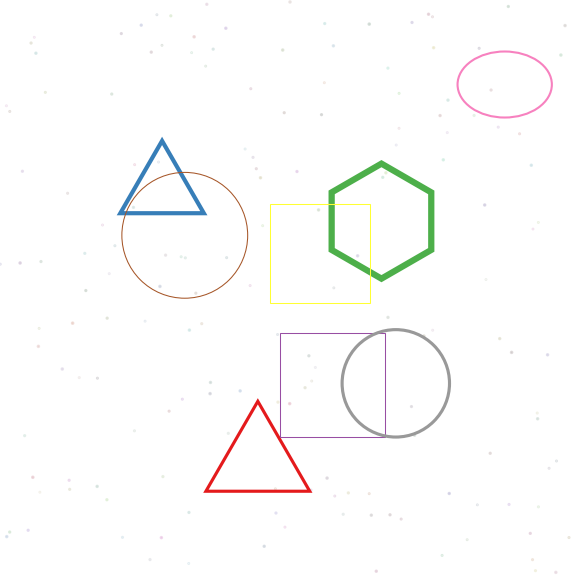[{"shape": "triangle", "thickness": 1.5, "radius": 0.52, "center": [0.446, 0.2]}, {"shape": "triangle", "thickness": 2, "radius": 0.42, "center": [0.281, 0.672]}, {"shape": "hexagon", "thickness": 3, "radius": 0.5, "center": [0.661, 0.616]}, {"shape": "square", "thickness": 0.5, "radius": 0.45, "center": [0.576, 0.333]}, {"shape": "square", "thickness": 0.5, "radius": 0.43, "center": [0.554, 0.56]}, {"shape": "circle", "thickness": 0.5, "radius": 0.54, "center": [0.32, 0.592]}, {"shape": "oval", "thickness": 1, "radius": 0.41, "center": [0.874, 0.853]}, {"shape": "circle", "thickness": 1.5, "radius": 0.46, "center": [0.685, 0.335]}]